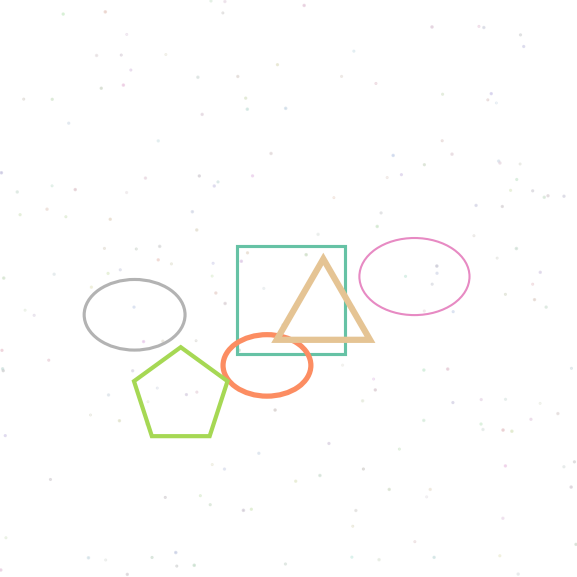[{"shape": "square", "thickness": 1.5, "radius": 0.47, "center": [0.504, 0.48]}, {"shape": "oval", "thickness": 2.5, "radius": 0.38, "center": [0.462, 0.366]}, {"shape": "oval", "thickness": 1, "radius": 0.48, "center": [0.718, 0.52]}, {"shape": "pentagon", "thickness": 2, "radius": 0.43, "center": [0.313, 0.313]}, {"shape": "triangle", "thickness": 3, "radius": 0.47, "center": [0.56, 0.457]}, {"shape": "oval", "thickness": 1.5, "radius": 0.44, "center": [0.233, 0.454]}]